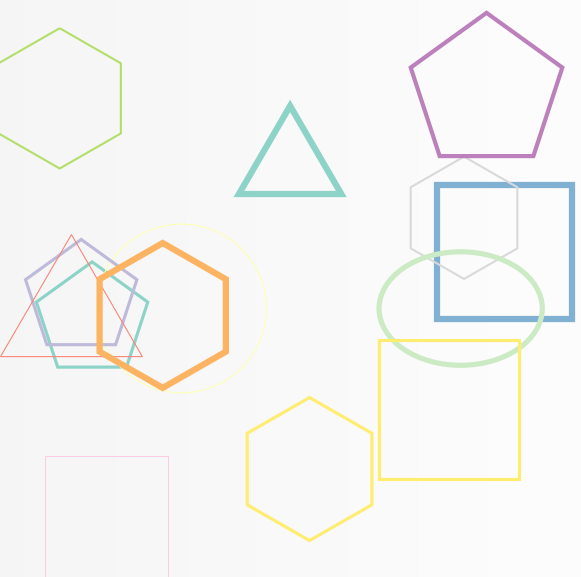[{"shape": "triangle", "thickness": 3, "radius": 0.51, "center": [0.499, 0.714]}, {"shape": "pentagon", "thickness": 1.5, "radius": 0.5, "center": [0.158, 0.445]}, {"shape": "circle", "thickness": 0.5, "radius": 0.73, "center": [0.312, 0.465]}, {"shape": "pentagon", "thickness": 1.5, "radius": 0.5, "center": [0.14, 0.484]}, {"shape": "triangle", "thickness": 0.5, "radius": 0.7, "center": [0.123, 0.452]}, {"shape": "square", "thickness": 3, "radius": 0.58, "center": [0.868, 0.563]}, {"shape": "hexagon", "thickness": 3, "radius": 0.63, "center": [0.28, 0.453]}, {"shape": "hexagon", "thickness": 1, "radius": 0.61, "center": [0.103, 0.829]}, {"shape": "square", "thickness": 0.5, "radius": 0.53, "center": [0.183, 0.104]}, {"shape": "hexagon", "thickness": 1, "radius": 0.53, "center": [0.798, 0.622]}, {"shape": "pentagon", "thickness": 2, "radius": 0.69, "center": [0.837, 0.84]}, {"shape": "oval", "thickness": 2.5, "radius": 0.7, "center": [0.793, 0.465]}, {"shape": "hexagon", "thickness": 1.5, "radius": 0.62, "center": [0.533, 0.187]}, {"shape": "square", "thickness": 1.5, "radius": 0.6, "center": [0.773, 0.29]}]